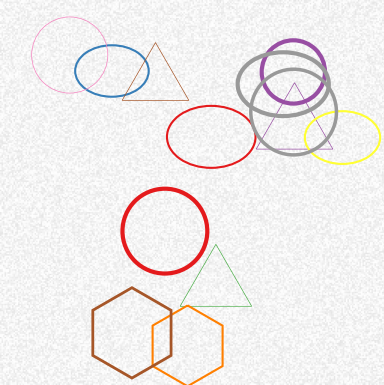[{"shape": "oval", "thickness": 1.5, "radius": 0.58, "center": [0.549, 0.645]}, {"shape": "circle", "thickness": 3, "radius": 0.55, "center": [0.428, 0.4]}, {"shape": "oval", "thickness": 1.5, "radius": 0.48, "center": [0.291, 0.816]}, {"shape": "triangle", "thickness": 0.5, "radius": 0.54, "center": [0.561, 0.258]}, {"shape": "triangle", "thickness": 0.5, "radius": 0.57, "center": [0.765, 0.67]}, {"shape": "circle", "thickness": 3, "radius": 0.41, "center": [0.762, 0.813]}, {"shape": "hexagon", "thickness": 1.5, "radius": 0.52, "center": [0.487, 0.102]}, {"shape": "oval", "thickness": 1.5, "radius": 0.49, "center": [0.89, 0.643]}, {"shape": "hexagon", "thickness": 2, "radius": 0.59, "center": [0.343, 0.135]}, {"shape": "triangle", "thickness": 0.5, "radius": 0.5, "center": [0.404, 0.789]}, {"shape": "circle", "thickness": 0.5, "radius": 0.49, "center": [0.181, 0.857]}, {"shape": "oval", "thickness": 3, "radius": 0.59, "center": [0.736, 0.781]}, {"shape": "circle", "thickness": 2.5, "radius": 0.56, "center": [0.763, 0.709]}]